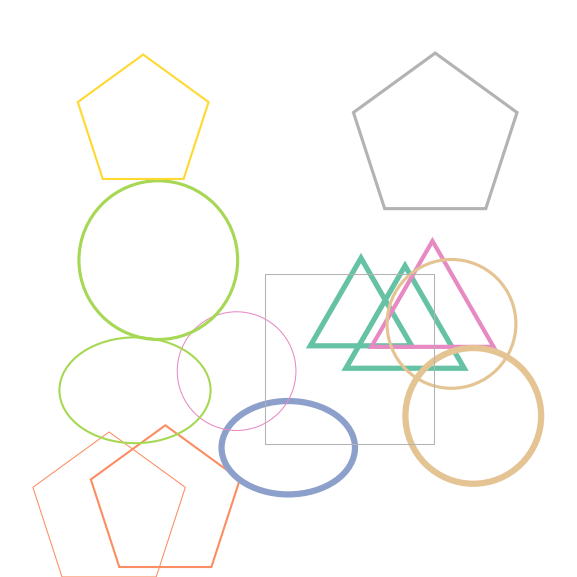[{"shape": "triangle", "thickness": 2.5, "radius": 0.59, "center": [0.701, 0.421]}, {"shape": "triangle", "thickness": 2.5, "radius": 0.51, "center": [0.625, 0.451]}, {"shape": "pentagon", "thickness": 0.5, "radius": 0.69, "center": [0.189, 0.112]}, {"shape": "pentagon", "thickness": 1, "radius": 0.68, "center": [0.286, 0.127]}, {"shape": "oval", "thickness": 3, "radius": 0.58, "center": [0.499, 0.224]}, {"shape": "circle", "thickness": 0.5, "radius": 0.51, "center": [0.41, 0.356]}, {"shape": "triangle", "thickness": 2, "radius": 0.61, "center": [0.749, 0.46]}, {"shape": "oval", "thickness": 1, "radius": 0.65, "center": [0.234, 0.323]}, {"shape": "circle", "thickness": 1.5, "radius": 0.69, "center": [0.274, 0.549]}, {"shape": "pentagon", "thickness": 1, "radius": 0.6, "center": [0.248, 0.786]}, {"shape": "circle", "thickness": 1.5, "radius": 0.56, "center": [0.782, 0.438]}, {"shape": "circle", "thickness": 3, "radius": 0.59, "center": [0.82, 0.279]}, {"shape": "square", "thickness": 0.5, "radius": 0.73, "center": [0.605, 0.377]}, {"shape": "pentagon", "thickness": 1.5, "radius": 0.74, "center": [0.754, 0.758]}]